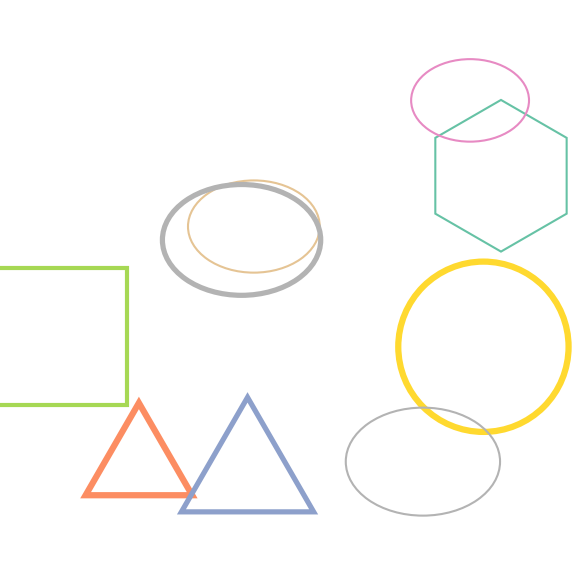[{"shape": "hexagon", "thickness": 1, "radius": 0.66, "center": [0.868, 0.695]}, {"shape": "triangle", "thickness": 3, "radius": 0.53, "center": [0.241, 0.195]}, {"shape": "triangle", "thickness": 2.5, "radius": 0.66, "center": [0.429, 0.179]}, {"shape": "oval", "thickness": 1, "radius": 0.51, "center": [0.814, 0.825]}, {"shape": "square", "thickness": 2, "radius": 0.6, "center": [0.101, 0.416]}, {"shape": "circle", "thickness": 3, "radius": 0.74, "center": [0.837, 0.399]}, {"shape": "oval", "thickness": 1, "radius": 0.57, "center": [0.44, 0.607]}, {"shape": "oval", "thickness": 1, "radius": 0.67, "center": [0.732, 0.2]}, {"shape": "oval", "thickness": 2.5, "radius": 0.69, "center": [0.418, 0.584]}]